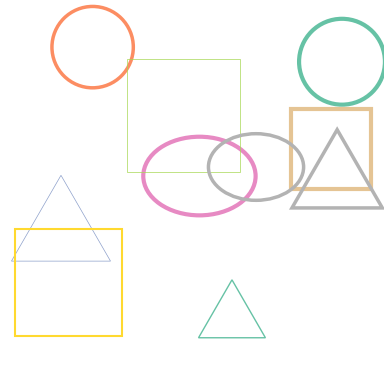[{"shape": "triangle", "thickness": 1, "radius": 0.5, "center": [0.603, 0.173]}, {"shape": "circle", "thickness": 3, "radius": 0.56, "center": [0.888, 0.84]}, {"shape": "circle", "thickness": 2.5, "radius": 0.53, "center": [0.241, 0.878]}, {"shape": "triangle", "thickness": 0.5, "radius": 0.74, "center": [0.158, 0.396]}, {"shape": "oval", "thickness": 3, "radius": 0.73, "center": [0.518, 0.543]}, {"shape": "square", "thickness": 0.5, "radius": 0.73, "center": [0.476, 0.7]}, {"shape": "square", "thickness": 1.5, "radius": 0.69, "center": [0.177, 0.267]}, {"shape": "square", "thickness": 3, "radius": 0.52, "center": [0.86, 0.613]}, {"shape": "triangle", "thickness": 2.5, "radius": 0.68, "center": [0.876, 0.528]}, {"shape": "oval", "thickness": 2.5, "radius": 0.62, "center": [0.665, 0.566]}]